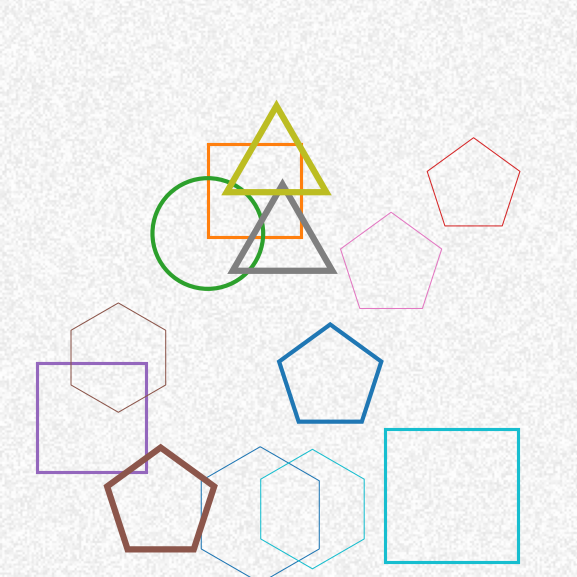[{"shape": "pentagon", "thickness": 2, "radius": 0.47, "center": [0.572, 0.344]}, {"shape": "hexagon", "thickness": 0.5, "radius": 0.59, "center": [0.451, 0.108]}, {"shape": "square", "thickness": 1.5, "radius": 0.4, "center": [0.44, 0.67]}, {"shape": "circle", "thickness": 2, "radius": 0.48, "center": [0.36, 0.595]}, {"shape": "pentagon", "thickness": 0.5, "radius": 0.42, "center": [0.82, 0.676]}, {"shape": "square", "thickness": 1.5, "radius": 0.47, "center": [0.158, 0.277]}, {"shape": "hexagon", "thickness": 0.5, "radius": 0.47, "center": [0.205, 0.38]}, {"shape": "pentagon", "thickness": 3, "radius": 0.49, "center": [0.278, 0.127]}, {"shape": "pentagon", "thickness": 0.5, "radius": 0.46, "center": [0.677, 0.539]}, {"shape": "triangle", "thickness": 3, "radius": 0.5, "center": [0.489, 0.58]}, {"shape": "triangle", "thickness": 3, "radius": 0.5, "center": [0.479, 0.716]}, {"shape": "square", "thickness": 1.5, "radius": 0.58, "center": [0.782, 0.14]}, {"shape": "hexagon", "thickness": 0.5, "radius": 0.52, "center": [0.541, 0.118]}]